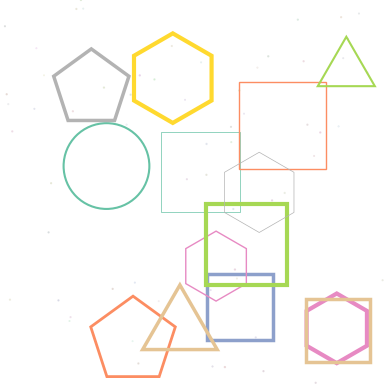[{"shape": "square", "thickness": 0.5, "radius": 0.52, "center": [0.521, 0.553]}, {"shape": "circle", "thickness": 1.5, "radius": 0.56, "center": [0.277, 0.569]}, {"shape": "square", "thickness": 1, "radius": 0.56, "center": [0.734, 0.674]}, {"shape": "pentagon", "thickness": 2, "radius": 0.58, "center": [0.346, 0.115]}, {"shape": "square", "thickness": 2.5, "radius": 0.43, "center": [0.624, 0.202]}, {"shape": "hexagon", "thickness": 1, "radius": 0.45, "center": [0.561, 0.309]}, {"shape": "hexagon", "thickness": 3, "radius": 0.45, "center": [0.875, 0.147]}, {"shape": "square", "thickness": 3, "radius": 0.53, "center": [0.64, 0.364]}, {"shape": "triangle", "thickness": 1.5, "radius": 0.43, "center": [0.9, 0.819]}, {"shape": "hexagon", "thickness": 3, "radius": 0.58, "center": [0.449, 0.797]}, {"shape": "square", "thickness": 2.5, "radius": 0.41, "center": [0.878, 0.142]}, {"shape": "triangle", "thickness": 2.5, "radius": 0.56, "center": [0.467, 0.148]}, {"shape": "pentagon", "thickness": 2.5, "radius": 0.51, "center": [0.237, 0.77]}, {"shape": "hexagon", "thickness": 0.5, "radius": 0.52, "center": [0.673, 0.5]}]